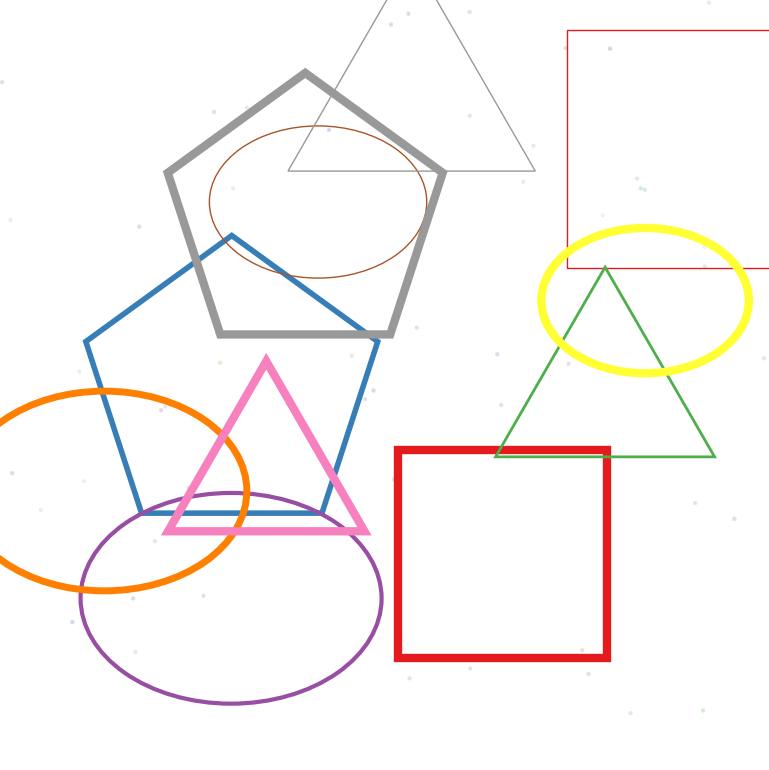[{"shape": "square", "thickness": 3, "radius": 0.68, "center": [0.652, 0.281]}, {"shape": "square", "thickness": 0.5, "radius": 0.77, "center": [0.891, 0.806]}, {"shape": "pentagon", "thickness": 2, "radius": 1.0, "center": [0.301, 0.495]}, {"shape": "triangle", "thickness": 1, "radius": 0.82, "center": [0.786, 0.489]}, {"shape": "oval", "thickness": 1.5, "radius": 0.98, "center": [0.3, 0.223]}, {"shape": "oval", "thickness": 2.5, "radius": 0.93, "center": [0.135, 0.362]}, {"shape": "oval", "thickness": 3, "radius": 0.67, "center": [0.838, 0.61]}, {"shape": "oval", "thickness": 0.5, "radius": 0.71, "center": [0.413, 0.738]}, {"shape": "triangle", "thickness": 3, "radius": 0.74, "center": [0.346, 0.384]}, {"shape": "triangle", "thickness": 0.5, "radius": 0.93, "center": [0.535, 0.871]}, {"shape": "pentagon", "thickness": 3, "radius": 0.94, "center": [0.396, 0.718]}]